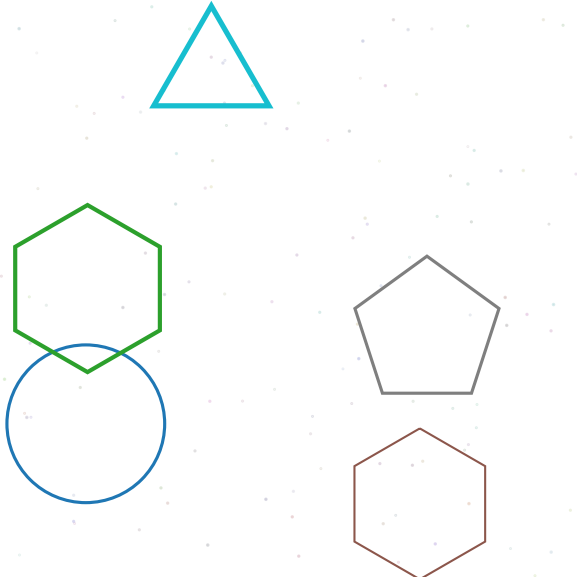[{"shape": "circle", "thickness": 1.5, "radius": 0.68, "center": [0.149, 0.265]}, {"shape": "hexagon", "thickness": 2, "radius": 0.72, "center": [0.152, 0.499]}, {"shape": "hexagon", "thickness": 1, "radius": 0.65, "center": [0.727, 0.127]}, {"shape": "pentagon", "thickness": 1.5, "radius": 0.66, "center": [0.739, 0.424]}, {"shape": "triangle", "thickness": 2.5, "radius": 0.58, "center": [0.366, 0.874]}]